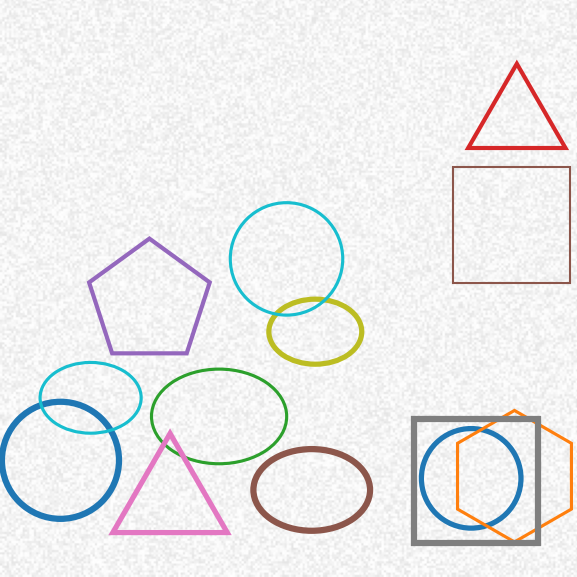[{"shape": "circle", "thickness": 2.5, "radius": 0.43, "center": [0.816, 0.171]}, {"shape": "circle", "thickness": 3, "radius": 0.51, "center": [0.105, 0.202]}, {"shape": "hexagon", "thickness": 1.5, "radius": 0.57, "center": [0.891, 0.175]}, {"shape": "oval", "thickness": 1.5, "radius": 0.59, "center": [0.379, 0.278]}, {"shape": "triangle", "thickness": 2, "radius": 0.49, "center": [0.895, 0.791]}, {"shape": "pentagon", "thickness": 2, "radius": 0.55, "center": [0.259, 0.476]}, {"shape": "square", "thickness": 1, "radius": 0.5, "center": [0.886, 0.61]}, {"shape": "oval", "thickness": 3, "radius": 0.51, "center": [0.54, 0.151]}, {"shape": "triangle", "thickness": 2.5, "radius": 0.57, "center": [0.294, 0.134]}, {"shape": "square", "thickness": 3, "radius": 0.54, "center": [0.824, 0.166]}, {"shape": "oval", "thickness": 2.5, "radius": 0.4, "center": [0.546, 0.425]}, {"shape": "oval", "thickness": 1.5, "radius": 0.44, "center": [0.157, 0.31]}, {"shape": "circle", "thickness": 1.5, "radius": 0.49, "center": [0.496, 0.551]}]